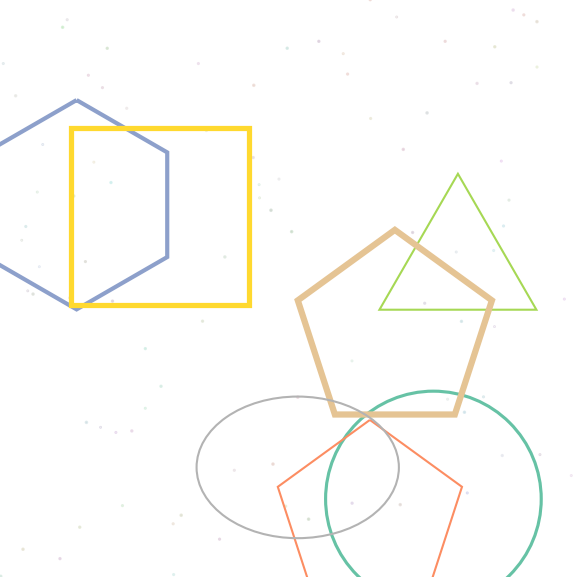[{"shape": "circle", "thickness": 1.5, "radius": 0.93, "center": [0.75, 0.135]}, {"shape": "pentagon", "thickness": 1, "radius": 0.84, "center": [0.641, 0.104]}, {"shape": "hexagon", "thickness": 2, "radius": 0.91, "center": [0.133, 0.645]}, {"shape": "triangle", "thickness": 1, "radius": 0.78, "center": [0.793, 0.541]}, {"shape": "square", "thickness": 2.5, "radius": 0.77, "center": [0.278, 0.624]}, {"shape": "pentagon", "thickness": 3, "radius": 0.88, "center": [0.684, 0.424]}, {"shape": "oval", "thickness": 1, "radius": 0.88, "center": [0.516, 0.19]}]